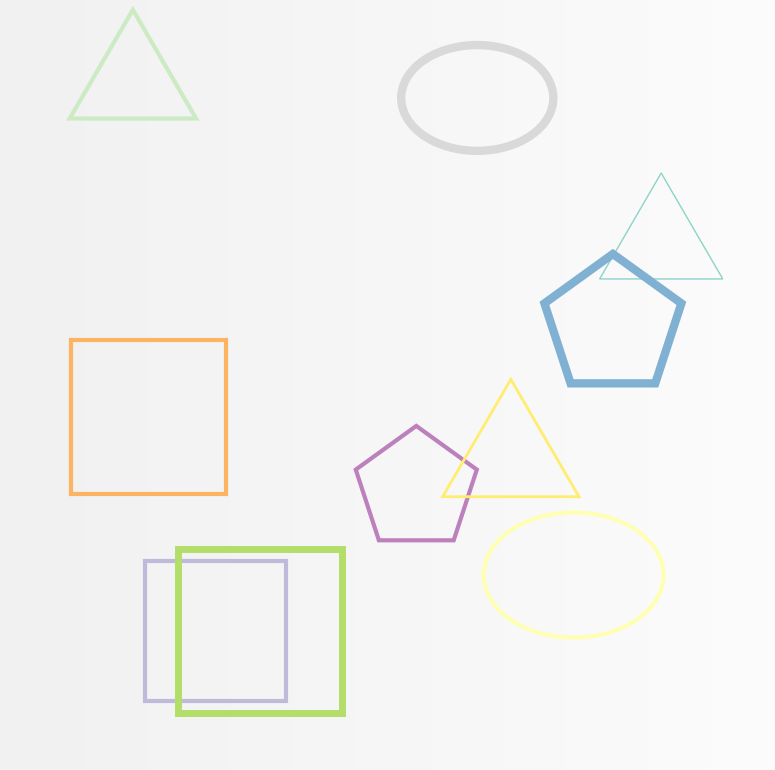[{"shape": "triangle", "thickness": 0.5, "radius": 0.46, "center": [0.853, 0.684]}, {"shape": "oval", "thickness": 1.5, "radius": 0.58, "center": [0.74, 0.253]}, {"shape": "square", "thickness": 1.5, "radius": 0.45, "center": [0.278, 0.181]}, {"shape": "pentagon", "thickness": 3, "radius": 0.46, "center": [0.791, 0.577]}, {"shape": "square", "thickness": 1.5, "radius": 0.5, "center": [0.192, 0.458]}, {"shape": "square", "thickness": 2.5, "radius": 0.53, "center": [0.336, 0.181]}, {"shape": "oval", "thickness": 3, "radius": 0.49, "center": [0.616, 0.873]}, {"shape": "pentagon", "thickness": 1.5, "radius": 0.41, "center": [0.537, 0.365]}, {"shape": "triangle", "thickness": 1.5, "radius": 0.47, "center": [0.171, 0.893]}, {"shape": "triangle", "thickness": 1, "radius": 0.51, "center": [0.659, 0.406]}]